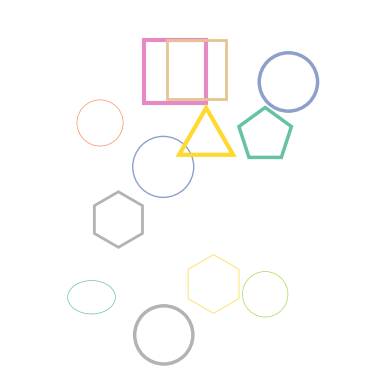[{"shape": "pentagon", "thickness": 2.5, "radius": 0.36, "center": [0.689, 0.649]}, {"shape": "oval", "thickness": 0.5, "radius": 0.31, "center": [0.238, 0.228]}, {"shape": "circle", "thickness": 0.5, "radius": 0.3, "center": [0.26, 0.681]}, {"shape": "circle", "thickness": 2.5, "radius": 0.38, "center": [0.749, 0.787]}, {"shape": "circle", "thickness": 1, "radius": 0.4, "center": [0.424, 0.567]}, {"shape": "square", "thickness": 3, "radius": 0.41, "center": [0.454, 0.814]}, {"shape": "circle", "thickness": 0.5, "radius": 0.3, "center": [0.689, 0.236]}, {"shape": "triangle", "thickness": 3, "radius": 0.41, "center": [0.535, 0.639]}, {"shape": "hexagon", "thickness": 0.5, "radius": 0.38, "center": [0.555, 0.262]}, {"shape": "square", "thickness": 2, "radius": 0.38, "center": [0.51, 0.82]}, {"shape": "hexagon", "thickness": 2, "radius": 0.36, "center": [0.308, 0.43]}, {"shape": "circle", "thickness": 2.5, "radius": 0.38, "center": [0.425, 0.13]}]